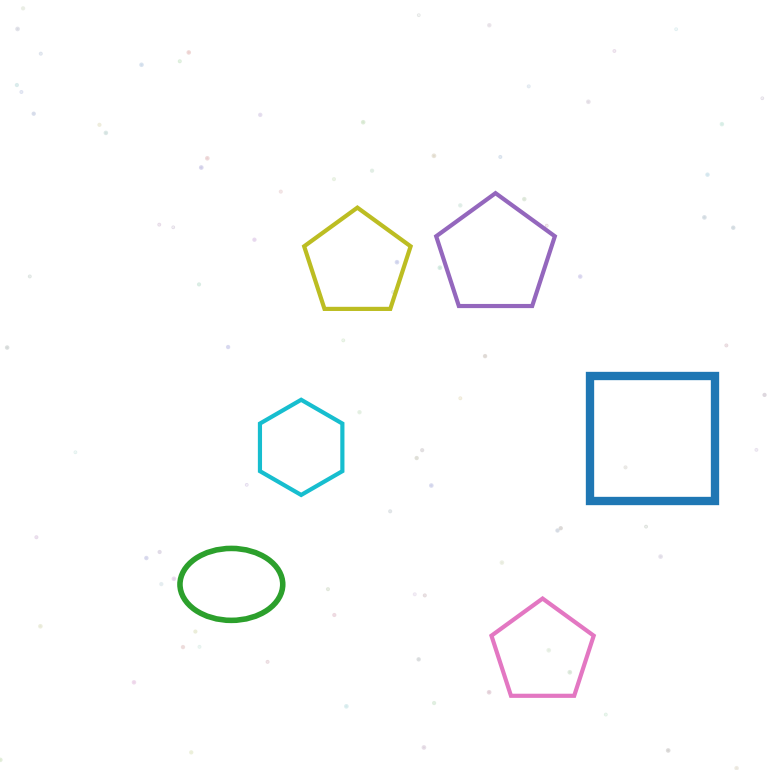[{"shape": "square", "thickness": 3, "radius": 0.4, "center": [0.848, 0.431]}, {"shape": "oval", "thickness": 2, "radius": 0.33, "center": [0.3, 0.241]}, {"shape": "pentagon", "thickness": 1.5, "radius": 0.41, "center": [0.644, 0.668]}, {"shape": "pentagon", "thickness": 1.5, "radius": 0.35, "center": [0.705, 0.153]}, {"shape": "pentagon", "thickness": 1.5, "radius": 0.36, "center": [0.464, 0.658]}, {"shape": "hexagon", "thickness": 1.5, "radius": 0.31, "center": [0.391, 0.419]}]